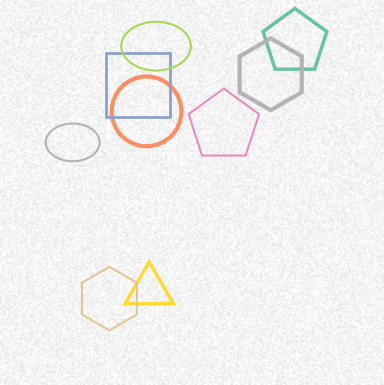[{"shape": "pentagon", "thickness": 2.5, "radius": 0.44, "center": [0.766, 0.891]}, {"shape": "circle", "thickness": 3, "radius": 0.45, "center": [0.381, 0.711]}, {"shape": "square", "thickness": 2, "radius": 0.42, "center": [0.357, 0.78]}, {"shape": "pentagon", "thickness": 1.5, "radius": 0.48, "center": [0.581, 0.674]}, {"shape": "oval", "thickness": 1.5, "radius": 0.45, "center": [0.405, 0.88]}, {"shape": "triangle", "thickness": 2.5, "radius": 0.36, "center": [0.388, 0.247]}, {"shape": "hexagon", "thickness": 1.5, "radius": 0.41, "center": [0.284, 0.224]}, {"shape": "hexagon", "thickness": 3, "radius": 0.47, "center": [0.703, 0.807]}, {"shape": "oval", "thickness": 1.5, "radius": 0.35, "center": [0.189, 0.63]}]